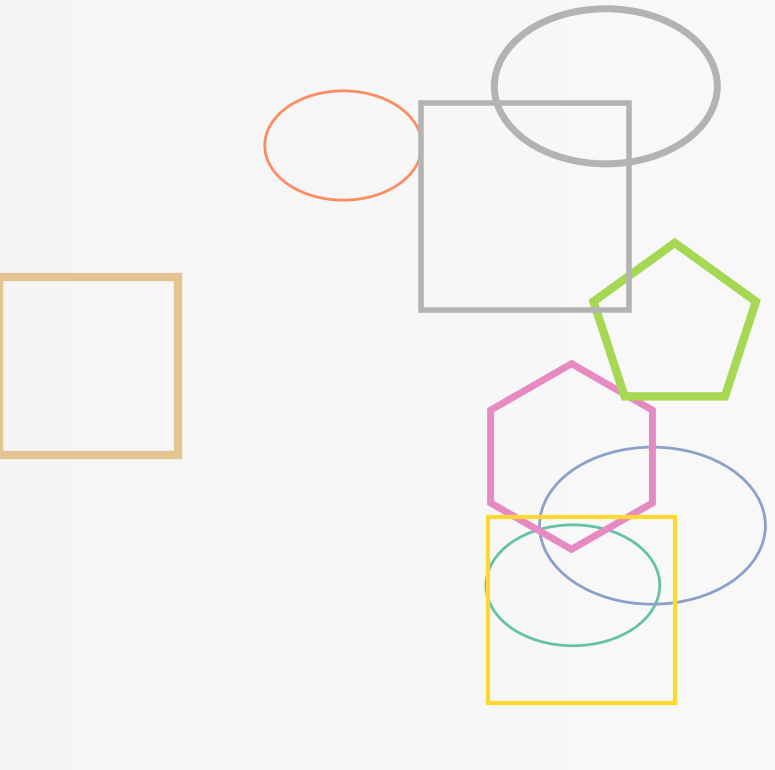[{"shape": "oval", "thickness": 1, "radius": 0.56, "center": [0.739, 0.24]}, {"shape": "oval", "thickness": 1, "radius": 0.51, "center": [0.443, 0.811]}, {"shape": "oval", "thickness": 1, "radius": 0.73, "center": [0.842, 0.317]}, {"shape": "hexagon", "thickness": 2.5, "radius": 0.6, "center": [0.737, 0.407]}, {"shape": "pentagon", "thickness": 3, "radius": 0.55, "center": [0.871, 0.574]}, {"shape": "square", "thickness": 1.5, "radius": 0.6, "center": [0.75, 0.208]}, {"shape": "square", "thickness": 3, "radius": 0.58, "center": [0.114, 0.525]}, {"shape": "oval", "thickness": 2.5, "radius": 0.72, "center": [0.782, 0.888]}, {"shape": "square", "thickness": 2, "radius": 0.67, "center": [0.677, 0.732]}]